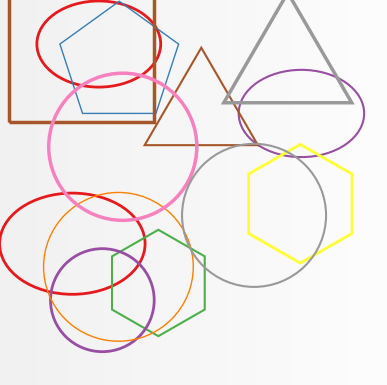[{"shape": "oval", "thickness": 2, "radius": 0.94, "center": [0.187, 0.367]}, {"shape": "oval", "thickness": 2, "radius": 0.8, "center": [0.255, 0.886]}, {"shape": "pentagon", "thickness": 1, "radius": 0.81, "center": [0.308, 0.836]}, {"shape": "hexagon", "thickness": 1.5, "radius": 0.69, "center": [0.409, 0.265]}, {"shape": "circle", "thickness": 2, "radius": 0.67, "center": [0.264, 0.22]}, {"shape": "oval", "thickness": 1.5, "radius": 0.81, "center": [0.778, 0.705]}, {"shape": "circle", "thickness": 1, "radius": 0.97, "center": [0.306, 0.307]}, {"shape": "hexagon", "thickness": 2, "radius": 0.77, "center": [0.775, 0.471]}, {"shape": "square", "thickness": 2.5, "radius": 0.93, "center": [0.21, 0.869]}, {"shape": "triangle", "thickness": 1.5, "radius": 0.84, "center": [0.519, 0.707]}, {"shape": "circle", "thickness": 2.5, "radius": 0.96, "center": [0.317, 0.619]}, {"shape": "circle", "thickness": 1.5, "radius": 0.93, "center": [0.656, 0.441]}, {"shape": "triangle", "thickness": 2.5, "radius": 0.95, "center": [0.743, 0.828]}]